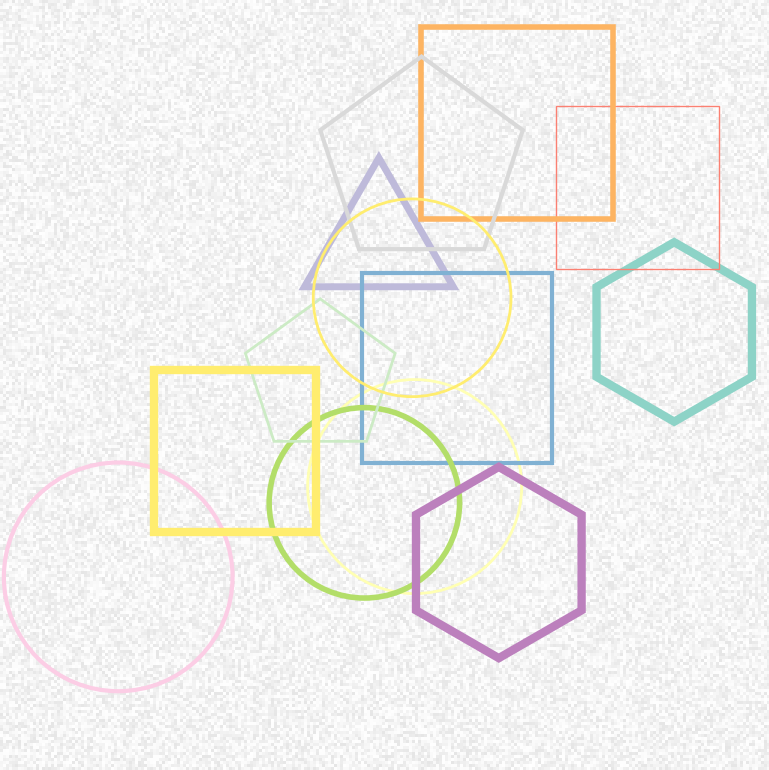[{"shape": "hexagon", "thickness": 3, "radius": 0.58, "center": [0.876, 0.569]}, {"shape": "circle", "thickness": 1, "radius": 0.69, "center": [0.539, 0.368]}, {"shape": "triangle", "thickness": 2.5, "radius": 0.56, "center": [0.492, 0.683]}, {"shape": "square", "thickness": 0.5, "radius": 0.53, "center": [0.828, 0.756]}, {"shape": "square", "thickness": 1.5, "radius": 0.62, "center": [0.593, 0.522]}, {"shape": "square", "thickness": 2, "radius": 0.62, "center": [0.672, 0.84]}, {"shape": "circle", "thickness": 2, "radius": 0.62, "center": [0.473, 0.347]}, {"shape": "circle", "thickness": 1.5, "radius": 0.74, "center": [0.154, 0.251]}, {"shape": "pentagon", "thickness": 1.5, "radius": 0.69, "center": [0.547, 0.788]}, {"shape": "hexagon", "thickness": 3, "radius": 0.62, "center": [0.648, 0.269]}, {"shape": "pentagon", "thickness": 1, "radius": 0.51, "center": [0.416, 0.51]}, {"shape": "circle", "thickness": 1, "radius": 0.64, "center": [0.535, 0.613]}, {"shape": "square", "thickness": 3, "radius": 0.53, "center": [0.305, 0.414]}]